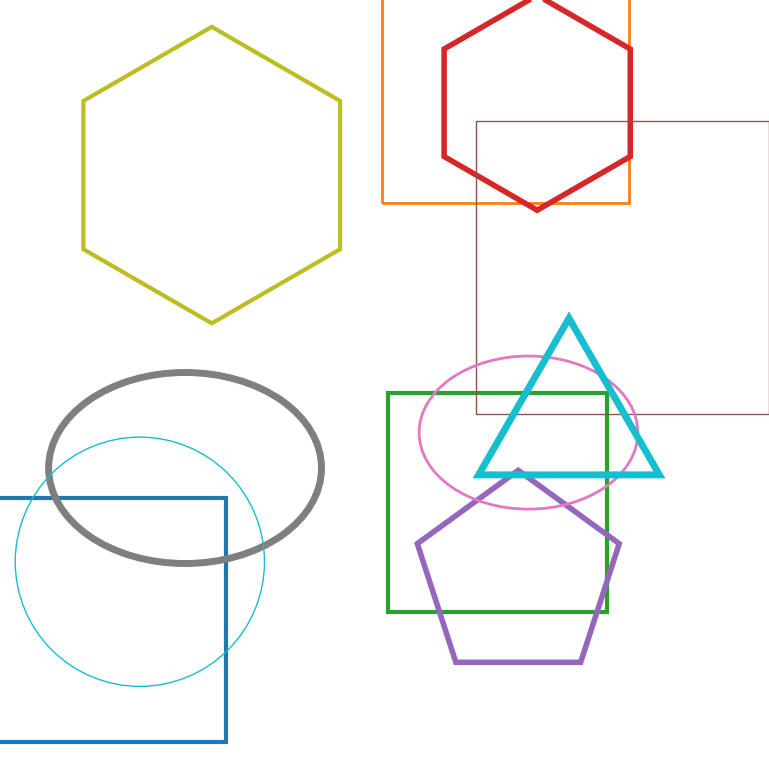[{"shape": "square", "thickness": 1.5, "radius": 0.79, "center": [0.135, 0.195]}, {"shape": "square", "thickness": 1, "radius": 0.8, "center": [0.657, 0.897]}, {"shape": "square", "thickness": 1.5, "radius": 0.71, "center": [0.646, 0.347]}, {"shape": "hexagon", "thickness": 2, "radius": 0.7, "center": [0.698, 0.867]}, {"shape": "pentagon", "thickness": 2, "radius": 0.69, "center": [0.673, 0.251]}, {"shape": "square", "thickness": 0.5, "radius": 0.95, "center": [0.809, 0.653]}, {"shape": "oval", "thickness": 1, "radius": 0.71, "center": [0.686, 0.438]}, {"shape": "oval", "thickness": 2.5, "radius": 0.89, "center": [0.24, 0.392]}, {"shape": "hexagon", "thickness": 1.5, "radius": 0.96, "center": [0.275, 0.773]}, {"shape": "triangle", "thickness": 2.5, "radius": 0.68, "center": [0.739, 0.451]}, {"shape": "circle", "thickness": 0.5, "radius": 0.81, "center": [0.182, 0.27]}]